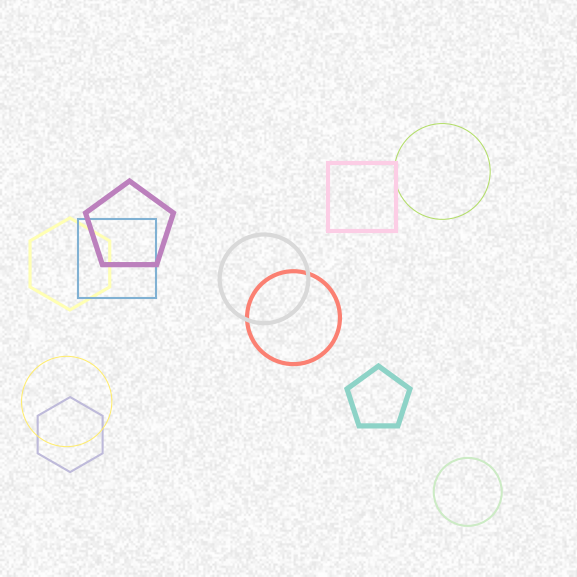[{"shape": "pentagon", "thickness": 2.5, "radius": 0.29, "center": [0.655, 0.308]}, {"shape": "hexagon", "thickness": 1.5, "radius": 0.4, "center": [0.121, 0.542]}, {"shape": "hexagon", "thickness": 1, "radius": 0.32, "center": [0.121, 0.247]}, {"shape": "circle", "thickness": 2, "radius": 0.4, "center": [0.508, 0.449]}, {"shape": "square", "thickness": 1, "radius": 0.34, "center": [0.203, 0.551]}, {"shape": "circle", "thickness": 0.5, "radius": 0.41, "center": [0.766, 0.702]}, {"shape": "square", "thickness": 2, "radius": 0.29, "center": [0.628, 0.658]}, {"shape": "circle", "thickness": 2, "radius": 0.38, "center": [0.457, 0.516]}, {"shape": "pentagon", "thickness": 2.5, "radius": 0.4, "center": [0.224, 0.606]}, {"shape": "circle", "thickness": 1, "radius": 0.29, "center": [0.81, 0.147]}, {"shape": "circle", "thickness": 0.5, "radius": 0.39, "center": [0.115, 0.304]}]